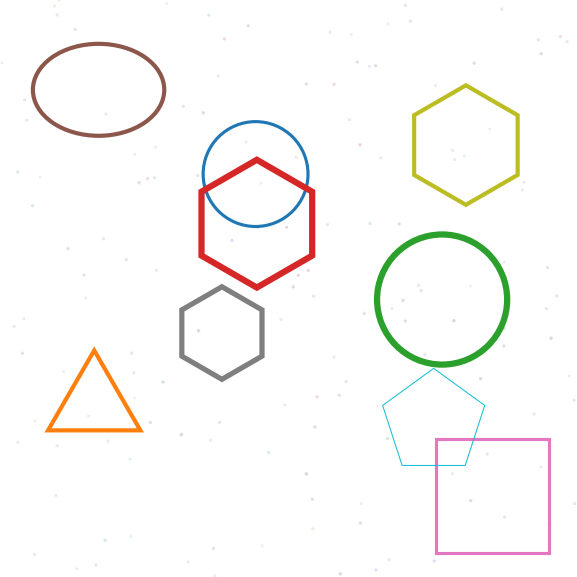[{"shape": "circle", "thickness": 1.5, "radius": 0.45, "center": [0.443, 0.698]}, {"shape": "triangle", "thickness": 2, "radius": 0.46, "center": [0.163, 0.3]}, {"shape": "circle", "thickness": 3, "radius": 0.56, "center": [0.766, 0.48]}, {"shape": "hexagon", "thickness": 3, "radius": 0.55, "center": [0.445, 0.612]}, {"shape": "oval", "thickness": 2, "radius": 0.57, "center": [0.171, 0.844]}, {"shape": "square", "thickness": 1.5, "radius": 0.49, "center": [0.853, 0.14]}, {"shape": "hexagon", "thickness": 2.5, "radius": 0.4, "center": [0.384, 0.422]}, {"shape": "hexagon", "thickness": 2, "radius": 0.52, "center": [0.807, 0.748]}, {"shape": "pentagon", "thickness": 0.5, "radius": 0.46, "center": [0.751, 0.268]}]